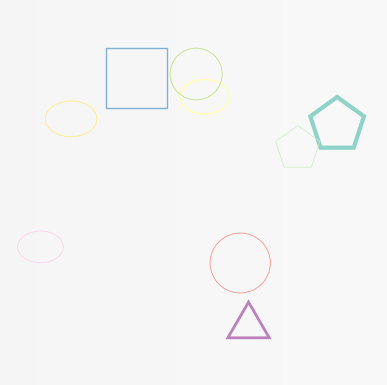[{"shape": "pentagon", "thickness": 3, "radius": 0.36, "center": [0.87, 0.675]}, {"shape": "oval", "thickness": 1, "radius": 0.32, "center": [0.527, 0.749]}, {"shape": "circle", "thickness": 0.5, "radius": 0.39, "center": [0.62, 0.317]}, {"shape": "square", "thickness": 1, "radius": 0.39, "center": [0.353, 0.797]}, {"shape": "circle", "thickness": 0.5, "radius": 0.34, "center": [0.506, 0.808]}, {"shape": "oval", "thickness": 0.5, "radius": 0.29, "center": [0.104, 0.359]}, {"shape": "triangle", "thickness": 2, "radius": 0.31, "center": [0.641, 0.153]}, {"shape": "pentagon", "thickness": 0.5, "radius": 0.3, "center": [0.768, 0.614]}, {"shape": "oval", "thickness": 0.5, "radius": 0.33, "center": [0.184, 0.691]}]